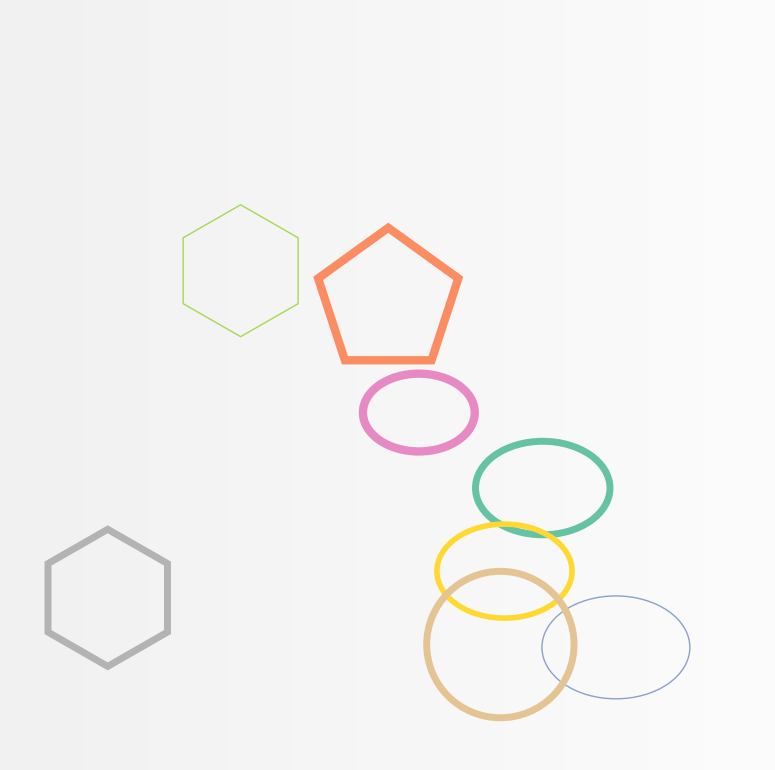[{"shape": "oval", "thickness": 2.5, "radius": 0.43, "center": [0.7, 0.366]}, {"shape": "pentagon", "thickness": 3, "radius": 0.48, "center": [0.501, 0.609]}, {"shape": "oval", "thickness": 0.5, "radius": 0.48, "center": [0.795, 0.159]}, {"shape": "oval", "thickness": 3, "radius": 0.36, "center": [0.54, 0.464]}, {"shape": "hexagon", "thickness": 0.5, "radius": 0.43, "center": [0.31, 0.648]}, {"shape": "oval", "thickness": 2, "radius": 0.44, "center": [0.651, 0.258]}, {"shape": "circle", "thickness": 2.5, "radius": 0.48, "center": [0.646, 0.163]}, {"shape": "hexagon", "thickness": 2.5, "radius": 0.45, "center": [0.139, 0.224]}]